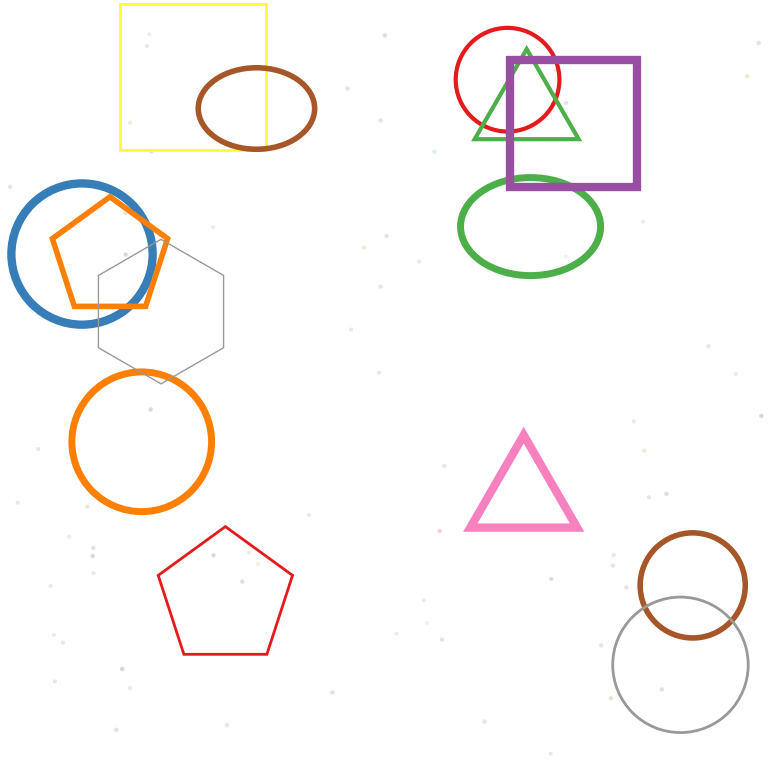[{"shape": "pentagon", "thickness": 1, "radius": 0.46, "center": [0.293, 0.224]}, {"shape": "circle", "thickness": 1.5, "radius": 0.34, "center": [0.659, 0.896]}, {"shape": "circle", "thickness": 3, "radius": 0.46, "center": [0.107, 0.67]}, {"shape": "oval", "thickness": 2.5, "radius": 0.45, "center": [0.689, 0.706]}, {"shape": "triangle", "thickness": 1.5, "radius": 0.39, "center": [0.684, 0.858]}, {"shape": "square", "thickness": 3, "radius": 0.42, "center": [0.745, 0.84]}, {"shape": "circle", "thickness": 2.5, "radius": 0.45, "center": [0.184, 0.426]}, {"shape": "pentagon", "thickness": 2, "radius": 0.39, "center": [0.143, 0.666]}, {"shape": "square", "thickness": 1, "radius": 0.47, "center": [0.25, 0.9]}, {"shape": "circle", "thickness": 2, "radius": 0.34, "center": [0.9, 0.24]}, {"shape": "oval", "thickness": 2, "radius": 0.38, "center": [0.333, 0.859]}, {"shape": "triangle", "thickness": 3, "radius": 0.4, "center": [0.68, 0.355]}, {"shape": "hexagon", "thickness": 0.5, "radius": 0.47, "center": [0.209, 0.595]}, {"shape": "circle", "thickness": 1, "radius": 0.44, "center": [0.884, 0.137]}]